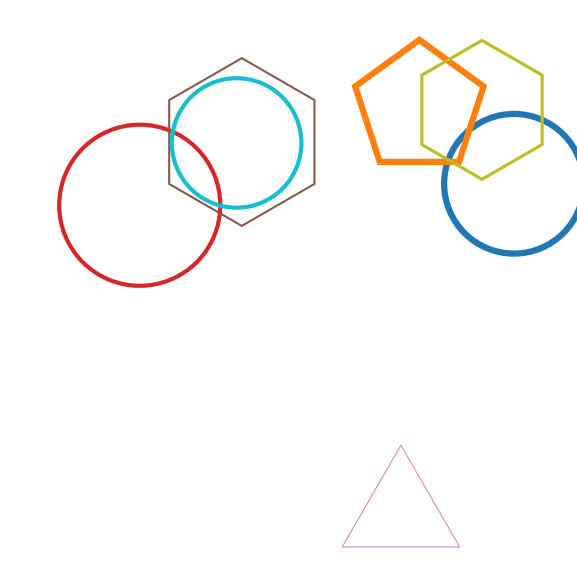[{"shape": "circle", "thickness": 3, "radius": 0.6, "center": [0.89, 0.681]}, {"shape": "pentagon", "thickness": 3, "radius": 0.58, "center": [0.726, 0.813]}, {"shape": "circle", "thickness": 2, "radius": 0.7, "center": [0.242, 0.644]}, {"shape": "hexagon", "thickness": 1, "radius": 0.73, "center": [0.419, 0.753]}, {"shape": "triangle", "thickness": 0.5, "radius": 0.59, "center": [0.694, 0.111]}, {"shape": "hexagon", "thickness": 1.5, "radius": 0.6, "center": [0.835, 0.809]}, {"shape": "circle", "thickness": 2, "radius": 0.56, "center": [0.41, 0.752]}]